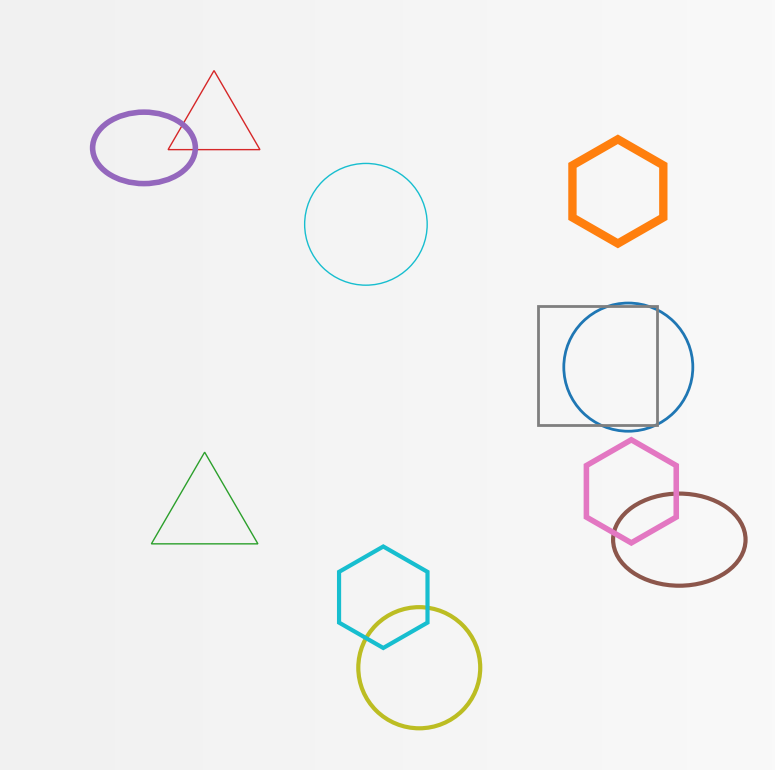[{"shape": "circle", "thickness": 1, "radius": 0.42, "center": [0.811, 0.523]}, {"shape": "hexagon", "thickness": 3, "radius": 0.34, "center": [0.797, 0.751]}, {"shape": "triangle", "thickness": 0.5, "radius": 0.4, "center": [0.264, 0.333]}, {"shape": "triangle", "thickness": 0.5, "radius": 0.34, "center": [0.276, 0.84]}, {"shape": "oval", "thickness": 2, "radius": 0.33, "center": [0.186, 0.808]}, {"shape": "oval", "thickness": 1.5, "radius": 0.43, "center": [0.877, 0.299]}, {"shape": "hexagon", "thickness": 2, "radius": 0.33, "center": [0.815, 0.362]}, {"shape": "square", "thickness": 1, "radius": 0.39, "center": [0.771, 0.525]}, {"shape": "circle", "thickness": 1.5, "radius": 0.39, "center": [0.541, 0.133]}, {"shape": "hexagon", "thickness": 1.5, "radius": 0.33, "center": [0.495, 0.224]}, {"shape": "circle", "thickness": 0.5, "radius": 0.4, "center": [0.472, 0.709]}]